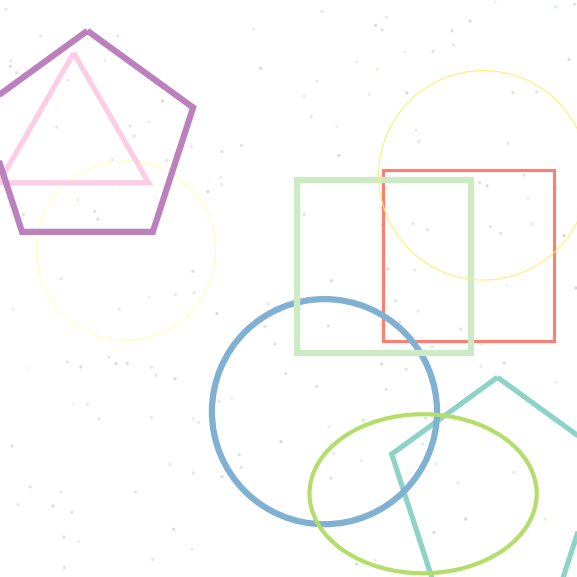[{"shape": "pentagon", "thickness": 2.5, "radius": 0.96, "center": [0.861, 0.153]}, {"shape": "circle", "thickness": 0.5, "radius": 0.78, "center": [0.218, 0.565]}, {"shape": "square", "thickness": 1.5, "radius": 0.74, "center": [0.811, 0.556]}, {"shape": "circle", "thickness": 3, "radius": 0.97, "center": [0.562, 0.286]}, {"shape": "oval", "thickness": 2, "radius": 0.98, "center": [0.733, 0.144]}, {"shape": "triangle", "thickness": 2.5, "radius": 0.75, "center": [0.128, 0.758]}, {"shape": "pentagon", "thickness": 3, "radius": 0.96, "center": [0.151, 0.753]}, {"shape": "square", "thickness": 3, "radius": 0.75, "center": [0.665, 0.538]}, {"shape": "circle", "thickness": 0.5, "radius": 0.91, "center": [0.837, 0.696]}]